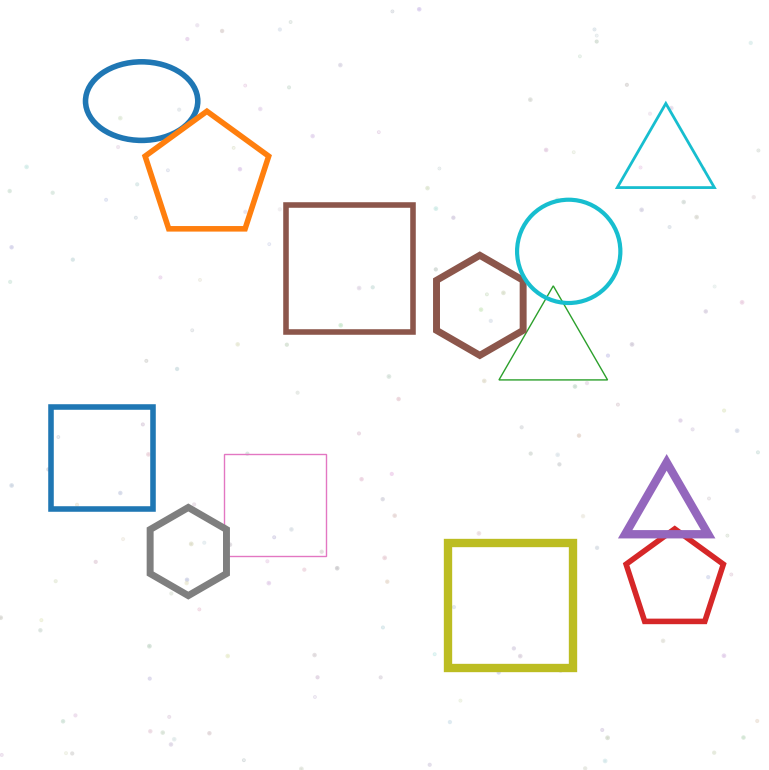[{"shape": "square", "thickness": 2, "radius": 0.33, "center": [0.132, 0.405]}, {"shape": "oval", "thickness": 2, "radius": 0.36, "center": [0.184, 0.869]}, {"shape": "pentagon", "thickness": 2, "radius": 0.42, "center": [0.269, 0.771]}, {"shape": "triangle", "thickness": 0.5, "radius": 0.41, "center": [0.719, 0.547]}, {"shape": "pentagon", "thickness": 2, "radius": 0.33, "center": [0.876, 0.247]}, {"shape": "triangle", "thickness": 3, "radius": 0.31, "center": [0.866, 0.337]}, {"shape": "square", "thickness": 2, "radius": 0.41, "center": [0.454, 0.651]}, {"shape": "hexagon", "thickness": 2.5, "radius": 0.32, "center": [0.623, 0.603]}, {"shape": "square", "thickness": 0.5, "radius": 0.33, "center": [0.357, 0.345]}, {"shape": "hexagon", "thickness": 2.5, "radius": 0.29, "center": [0.245, 0.284]}, {"shape": "square", "thickness": 3, "radius": 0.41, "center": [0.663, 0.213]}, {"shape": "triangle", "thickness": 1, "radius": 0.36, "center": [0.865, 0.793]}, {"shape": "circle", "thickness": 1.5, "radius": 0.34, "center": [0.739, 0.674]}]